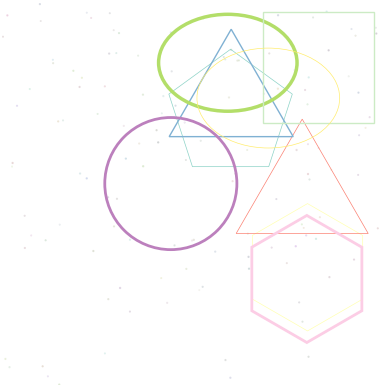[{"shape": "pentagon", "thickness": 0.5, "radius": 0.84, "center": [0.599, 0.704]}, {"shape": "hexagon", "thickness": 0.5, "radius": 0.83, "center": [0.799, 0.306]}, {"shape": "triangle", "thickness": 0.5, "radius": 0.99, "center": [0.785, 0.493]}, {"shape": "triangle", "thickness": 1, "radius": 0.93, "center": [0.6, 0.738]}, {"shape": "oval", "thickness": 2.5, "radius": 0.9, "center": [0.592, 0.837]}, {"shape": "hexagon", "thickness": 2, "radius": 0.83, "center": [0.797, 0.275]}, {"shape": "circle", "thickness": 2, "radius": 0.86, "center": [0.444, 0.523]}, {"shape": "square", "thickness": 1, "radius": 0.72, "center": [0.828, 0.824]}, {"shape": "oval", "thickness": 0.5, "radius": 0.93, "center": [0.697, 0.745]}]